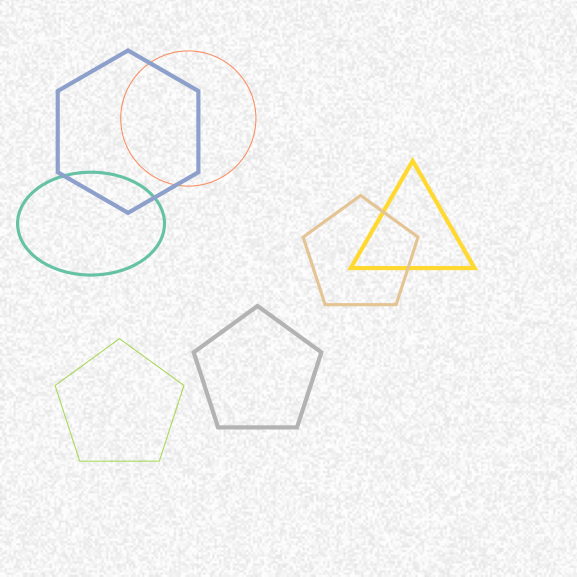[{"shape": "oval", "thickness": 1.5, "radius": 0.64, "center": [0.158, 0.612]}, {"shape": "circle", "thickness": 0.5, "radius": 0.59, "center": [0.326, 0.794]}, {"shape": "hexagon", "thickness": 2, "radius": 0.7, "center": [0.222, 0.771]}, {"shape": "pentagon", "thickness": 0.5, "radius": 0.59, "center": [0.207, 0.295]}, {"shape": "triangle", "thickness": 2, "radius": 0.62, "center": [0.715, 0.597]}, {"shape": "pentagon", "thickness": 1.5, "radius": 0.52, "center": [0.624, 0.556]}, {"shape": "pentagon", "thickness": 2, "radius": 0.58, "center": [0.446, 0.353]}]